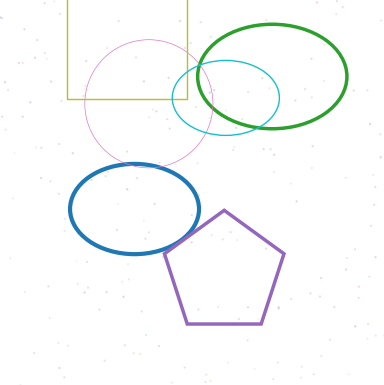[{"shape": "oval", "thickness": 3, "radius": 0.84, "center": [0.349, 0.457]}, {"shape": "oval", "thickness": 2.5, "radius": 0.97, "center": [0.707, 0.801]}, {"shape": "pentagon", "thickness": 2.5, "radius": 0.82, "center": [0.582, 0.29]}, {"shape": "circle", "thickness": 0.5, "radius": 0.83, "center": [0.387, 0.73]}, {"shape": "square", "thickness": 1, "radius": 0.78, "center": [0.331, 0.9]}, {"shape": "oval", "thickness": 1, "radius": 0.7, "center": [0.587, 0.746]}]